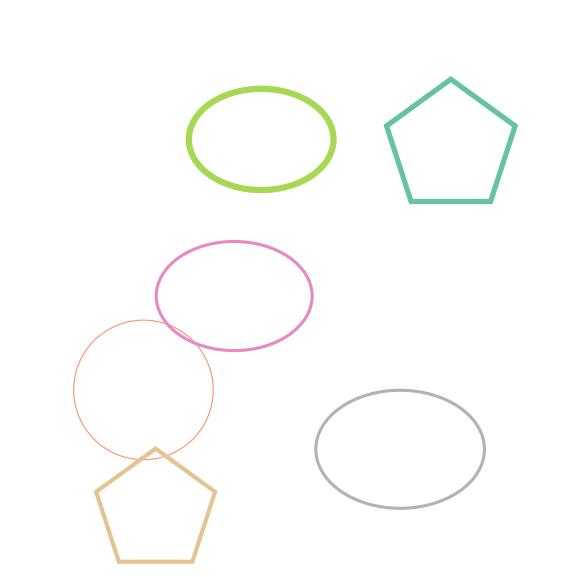[{"shape": "pentagon", "thickness": 2.5, "radius": 0.59, "center": [0.781, 0.745]}, {"shape": "circle", "thickness": 0.5, "radius": 0.6, "center": [0.248, 0.324]}, {"shape": "oval", "thickness": 1.5, "radius": 0.67, "center": [0.406, 0.487]}, {"shape": "oval", "thickness": 3, "radius": 0.63, "center": [0.452, 0.758]}, {"shape": "pentagon", "thickness": 2, "radius": 0.54, "center": [0.269, 0.114]}, {"shape": "oval", "thickness": 1.5, "radius": 0.73, "center": [0.693, 0.221]}]